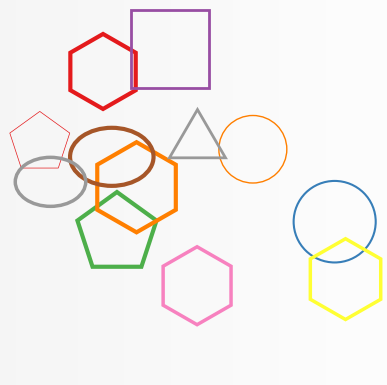[{"shape": "pentagon", "thickness": 0.5, "radius": 0.41, "center": [0.103, 0.629]}, {"shape": "hexagon", "thickness": 3, "radius": 0.49, "center": [0.266, 0.814]}, {"shape": "circle", "thickness": 1.5, "radius": 0.53, "center": [0.864, 0.424]}, {"shape": "pentagon", "thickness": 3, "radius": 0.54, "center": [0.302, 0.394]}, {"shape": "square", "thickness": 2, "radius": 0.51, "center": [0.438, 0.873]}, {"shape": "hexagon", "thickness": 3, "radius": 0.59, "center": [0.352, 0.514]}, {"shape": "circle", "thickness": 1, "radius": 0.44, "center": [0.653, 0.612]}, {"shape": "hexagon", "thickness": 2.5, "radius": 0.52, "center": [0.892, 0.275]}, {"shape": "oval", "thickness": 3, "radius": 0.54, "center": [0.289, 0.593]}, {"shape": "hexagon", "thickness": 2.5, "radius": 0.51, "center": [0.509, 0.258]}, {"shape": "oval", "thickness": 2.5, "radius": 0.45, "center": [0.13, 0.528]}, {"shape": "triangle", "thickness": 2, "radius": 0.42, "center": [0.51, 0.632]}]